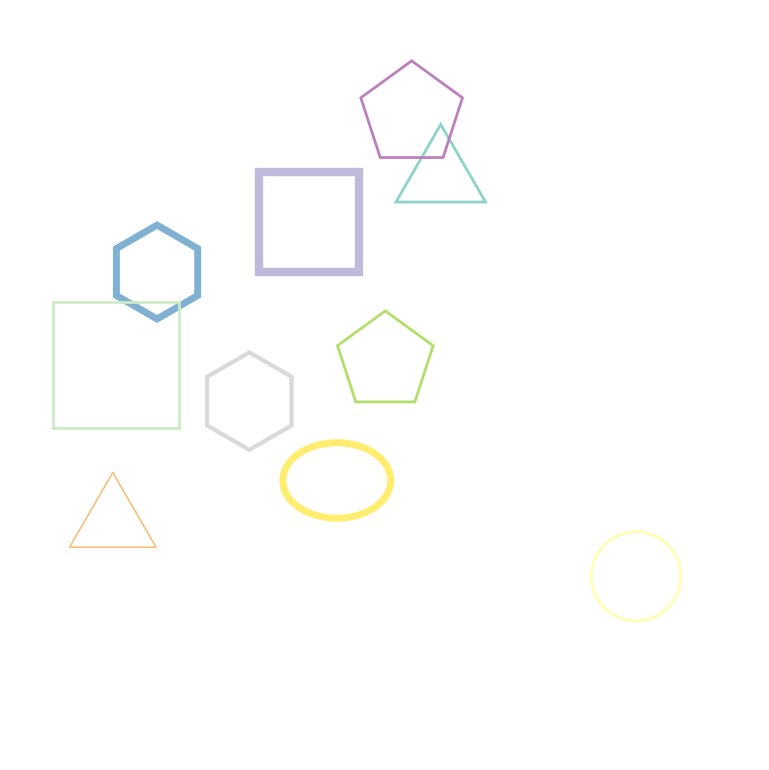[{"shape": "triangle", "thickness": 1, "radius": 0.34, "center": [0.572, 0.771]}, {"shape": "circle", "thickness": 1, "radius": 0.29, "center": [0.826, 0.252]}, {"shape": "square", "thickness": 3, "radius": 0.32, "center": [0.401, 0.712]}, {"shape": "hexagon", "thickness": 2.5, "radius": 0.3, "center": [0.204, 0.647]}, {"shape": "triangle", "thickness": 0.5, "radius": 0.32, "center": [0.146, 0.322]}, {"shape": "pentagon", "thickness": 1, "radius": 0.33, "center": [0.5, 0.531]}, {"shape": "hexagon", "thickness": 1.5, "radius": 0.32, "center": [0.324, 0.479]}, {"shape": "pentagon", "thickness": 1, "radius": 0.35, "center": [0.535, 0.852]}, {"shape": "square", "thickness": 1, "radius": 0.41, "center": [0.151, 0.526]}, {"shape": "oval", "thickness": 2.5, "radius": 0.35, "center": [0.437, 0.376]}]